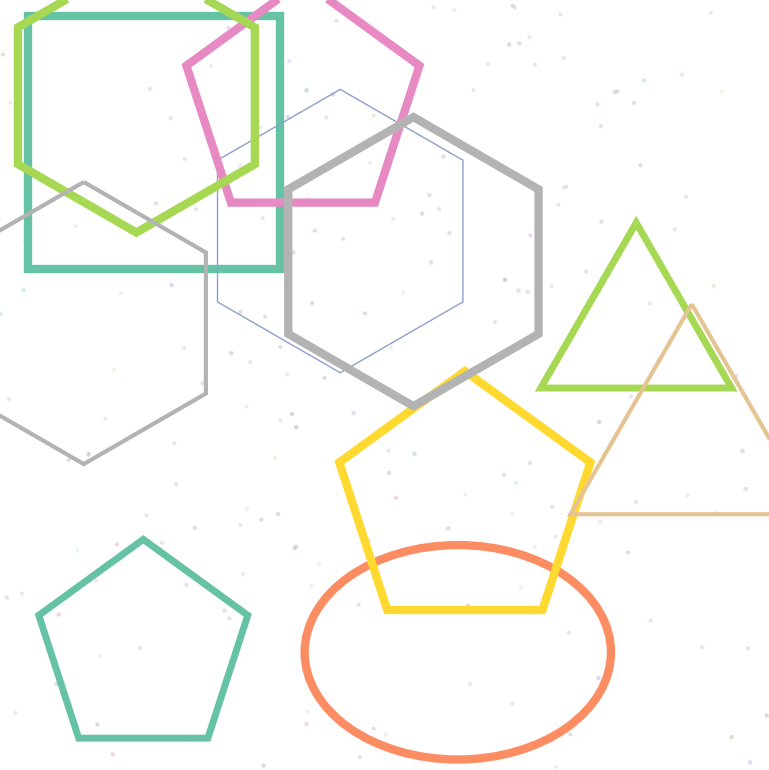[{"shape": "pentagon", "thickness": 2.5, "radius": 0.71, "center": [0.186, 0.157]}, {"shape": "square", "thickness": 3, "radius": 0.82, "center": [0.2, 0.815]}, {"shape": "oval", "thickness": 3, "radius": 0.99, "center": [0.595, 0.153]}, {"shape": "hexagon", "thickness": 0.5, "radius": 0.92, "center": [0.442, 0.7]}, {"shape": "pentagon", "thickness": 3, "radius": 0.8, "center": [0.393, 0.866]}, {"shape": "triangle", "thickness": 2.5, "radius": 0.72, "center": [0.826, 0.568]}, {"shape": "hexagon", "thickness": 3, "radius": 0.89, "center": [0.177, 0.876]}, {"shape": "pentagon", "thickness": 3, "radius": 0.86, "center": [0.604, 0.347]}, {"shape": "triangle", "thickness": 1.5, "radius": 0.91, "center": [0.898, 0.423]}, {"shape": "hexagon", "thickness": 3, "radius": 0.94, "center": [0.537, 0.66]}, {"shape": "hexagon", "thickness": 1.5, "radius": 0.92, "center": [0.109, 0.58]}]